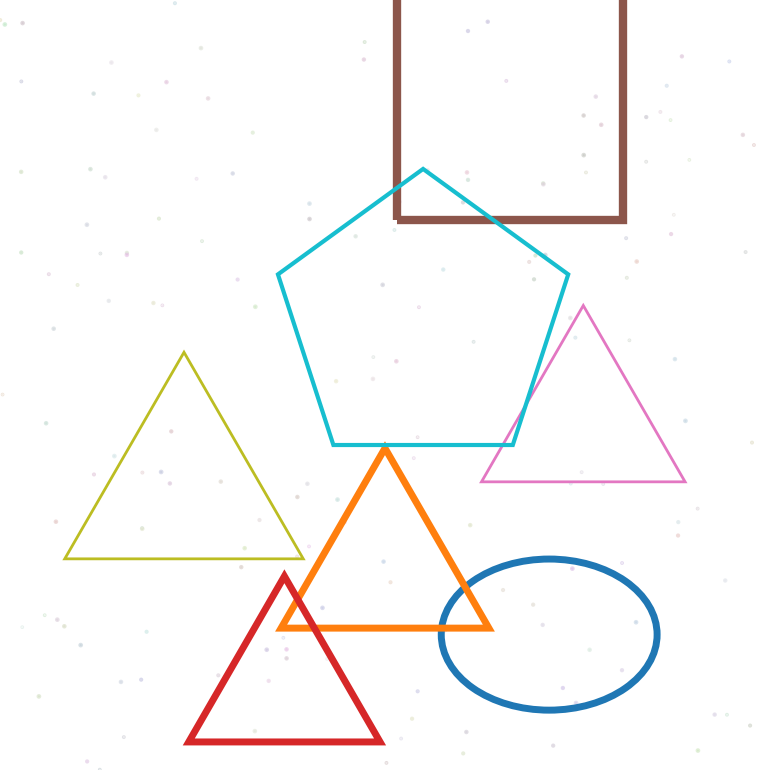[{"shape": "oval", "thickness": 2.5, "radius": 0.7, "center": [0.713, 0.176]}, {"shape": "triangle", "thickness": 2.5, "radius": 0.78, "center": [0.5, 0.262]}, {"shape": "triangle", "thickness": 2.5, "radius": 0.72, "center": [0.369, 0.108]}, {"shape": "square", "thickness": 3, "radius": 0.73, "center": [0.662, 0.861]}, {"shape": "triangle", "thickness": 1, "radius": 0.76, "center": [0.758, 0.451]}, {"shape": "triangle", "thickness": 1, "radius": 0.89, "center": [0.239, 0.364]}, {"shape": "pentagon", "thickness": 1.5, "radius": 0.99, "center": [0.549, 0.582]}]